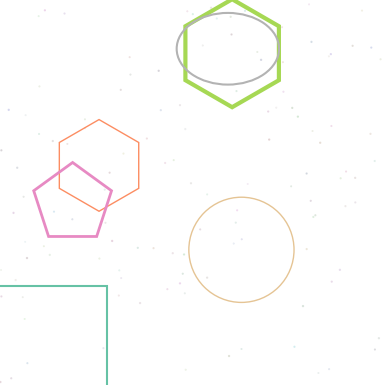[{"shape": "square", "thickness": 1.5, "radius": 0.75, "center": [0.129, 0.108]}, {"shape": "hexagon", "thickness": 1, "radius": 0.6, "center": [0.257, 0.57]}, {"shape": "pentagon", "thickness": 2, "radius": 0.53, "center": [0.189, 0.472]}, {"shape": "hexagon", "thickness": 3, "radius": 0.7, "center": [0.603, 0.862]}, {"shape": "circle", "thickness": 1, "radius": 0.68, "center": [0.627, 0.351]}, {"shape": "oval", "thickness": 1.5, "radius": 0.66, "center": [0.592, 0.873]}]